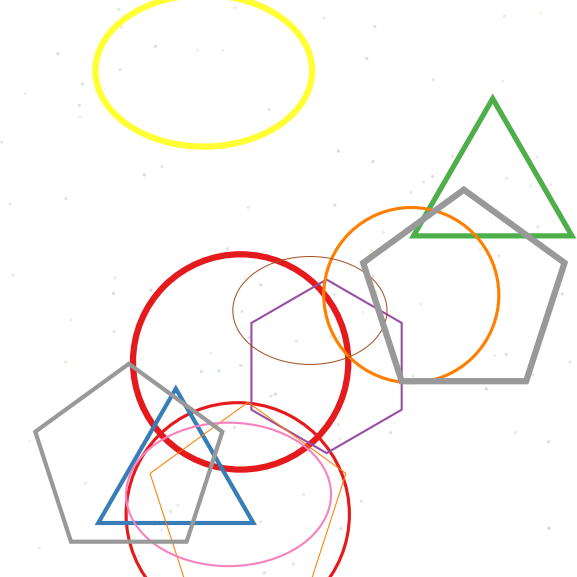[{"shape": "circle", "thickness": 3, "radius": 0.93, "center": [0.417, 0.372]}, {"shape": "circle", "thickness": 1.5, "radius": 0.97, "center": [0.412, 0.109]}, {"shape": "triangle", "thickness": 2, "radius": 0.78, "center": [0.304, 0.171]}, {"shape": "triangle", "thickness": 2.5, "radius": 0.79, "center": [0.853, 0.67]}, {"shape": "hexagon", "thickness": 1, "radius": 0.75, "center": [0.565, 0.365]}, {"shape": "pentagon", "thickness": 0.5, "radius": 0.89, "center": [0.429, 0.124]}, {"shape": "circle", "thickness": 1.5, "radius": 0.76, "center": [0.712, 0.488]}, {"shape": "oval", "thickness": 3, "radius": 0.94, "center": [0.353, 0.877]}, {"shape": "oval", "thickness": 0.5, "radius": 0.67, "center": [0.537, 0.462]}, {"shape": "oval", "thickness": 1, "radius": 0.89, "center": [0.396, 0.143]}, {"shape": "pentagon", "thickness": 2, "radius": 0.85, "center": [0.223, 0.199]}, {"shape": "pentagon", "thickness": 3, "radius": 0.92, "center": [0.803, 0.487]}]